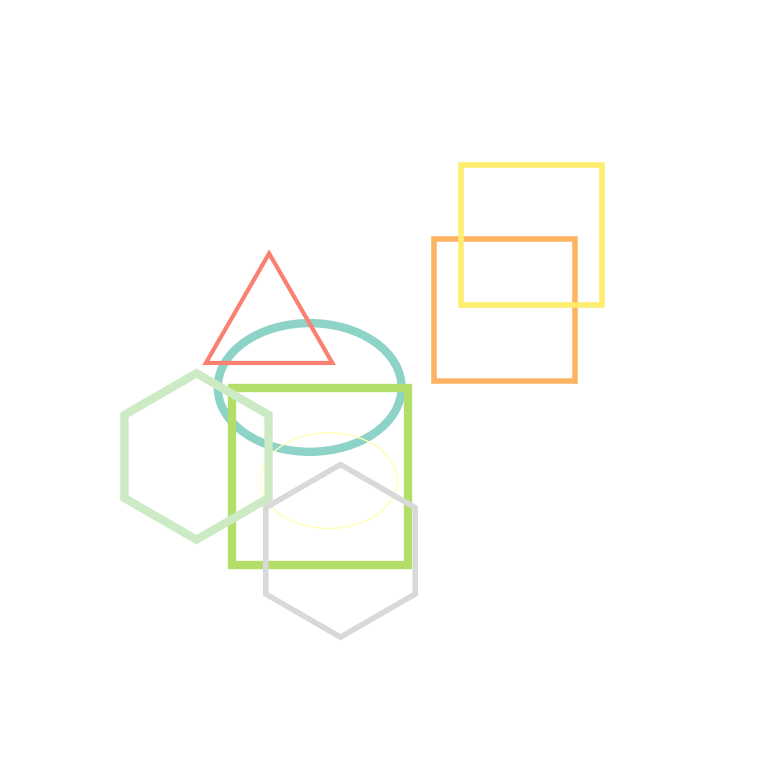[{"shape": "oval", "thickness": 3, "radius": 0.6, "center": [0.402, 0.497]}, {"shape": "oval", "thickness": 0.5, "radius": 0.44, "center": [0.427, 0.376]}, {"shape": "triangle", "thickness": 1.5, "radius": 0.47, "center": [0.35, 0.576]}, {"shape": "square", "thickness": 2, "radius": 0.46, "center": [0.655, 0.598]}, {"shape": "square", "thickness": 3, "radius": 0.57, "center": [0.415, 0.381]}, {"shape": "hexagon", "thickness": 2, "radius": 0.56, "center": [0.442, 0.285]}, {"shape": "hexagon", "thickness": 3, "radius": 0.54, "center": [0.255, 0.407]}, {"shape": "square", "thickness": 2, "radius": 0.46, "center": [0.69, 0.695]}]